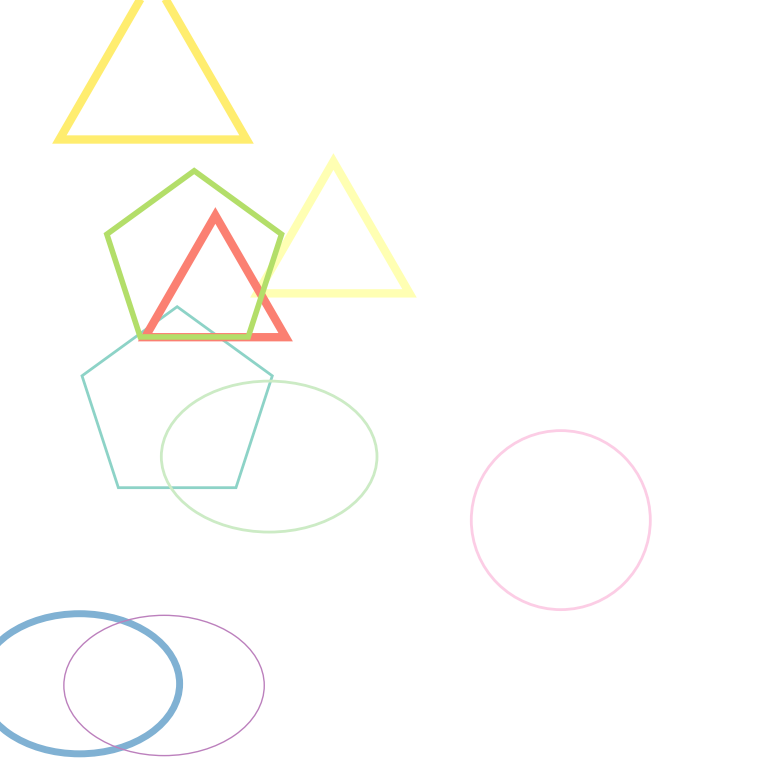[{"shape": "pentagon", "thickness": 1, "radius": 0.65, "center": [0.23, 0.472]}, {"shape": "triangle", "thickness": 3, "radius": 0.57, "center": [0.433, 0.676]}, {"shape": "triangle", "thickness": 3, "radius": 0.53, "center": [0.28, 0.615]}, {"shape": "oval", "thickness": 2.5, "radius": 0.65, "center": [0.103, 0.112]}, {"shape": "pentagon", "thickness": 2, "radius": 0.6, "center": [0.252, 0.659]}, {"shape": "circle", "thickness": 1, "radius": 0.58, "center": [0.728, 0.325]}, {"shape": "oval", "thickness": 0.5, "radius": 0.65, "center": [0.213, 0.11]}, {"shape": "oval", "thickness": 1, "radius": 0.7, "center": [0.35, 0.407]}, {"shape": "triangle", "thickness": 3, "radius": 0.7, "center": [0.199, 0.889]}]